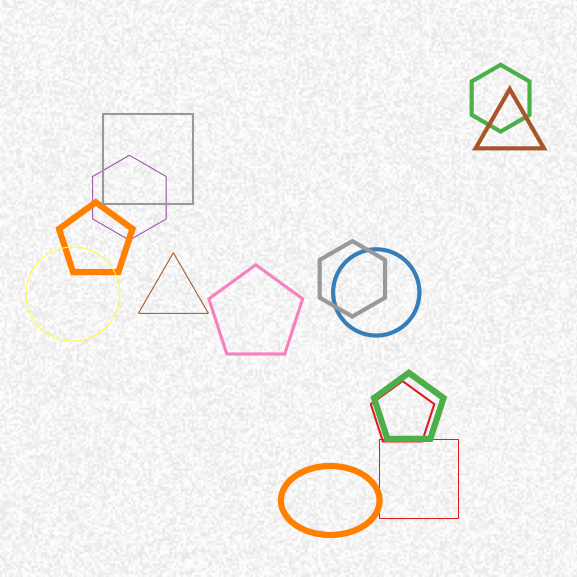[{"shape": "square", "thickness": 0.5, "radius": 0.34, "center": [0.724, 0.171]}, {"shape": "pentagon", "thickness": 1, "radius": 0.29, "center": [0.697, 0.281]}, {"shape": "circle", "thickness": 2, "radius": 0.37, "center": [0.652, 0.493]}, {"shape": "hexagon", "thickness": 2, "radius": 0.29, "center": [0.867, 0.829]}, {"shape": "pentagon", "thickness": 3, "radius": 0.32, "center": [0.708, 0.29]}, {"shape": "hexagon", "thickness": 0.5, "radius": 0.37, "center": [0.224, 0.657]}, {"shape": "oval", "thickness": 3, "radius": 0.43, "center": [0.572, 0.132]}, {"shape": "pentagon", "thickness": 3, "radius": 0.33, "center": [0.166, 0.582]}, {"shape": "circle", "thickness": 0.5, "radius": 0.41, "center": [0.126, 0.49]}, {"shape": "triangle", "thickness": 2, "radius": 0.34, "center": [0.883, 0.776]}, {"shape": "triangle", "thickness": 0.5, "radius": 0.35, "center": [0.3, 0.491]}, {"shape": "pentagon", "thickness": 1.5, "radius": 0.43, "center": [0.443, 0.455]}, {"shape": "square", "thickness": 1, "radius": 0.39, "center": [0.256, 0.724]}, {"shape": "hexagon", "thickness": 2, "radius": 0.33, "center": [0.61, 0.516]}]